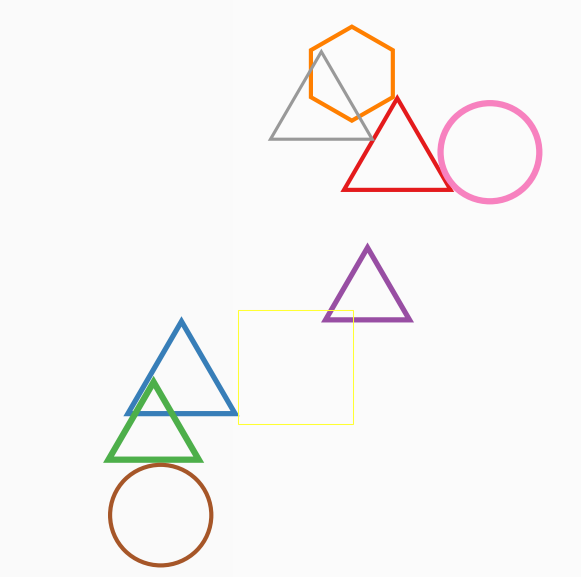[{"shape": "triangle", "thickness": 2, "radius": 0.53, "center": [0.683, 0.723]}, {"shape": "triangle", "thickness": 2.5, "radius": 0.53, "center": [0.312, 0.336]}, {"shape": "triangle", "thickness": 3, "radius": 0.45, "center": [0.264, 0.248]}, {"shape": "triangle", "thickness": 2.5, "radius": 0.42, "center": [0.632, 0.487]}, {"shape": "hexagon", "thickness": 2, "radius": 0.41, "center": [0.605, 0.872]}, {"shape": "square", "thickness": 0.5, "radius": 0.49, "center": [0.508, 0.364]}, {"shape": "circle", "thickness": 2, "radius": 0.44, "center": [0.276, 0.107]}, {"shape": "circle", "thickness": 3, "radius": 0.42, "center": [0.843, 0.736]}, {"shape": "triangle", "thickness": 1.5, "radius": 0.51, "center": [0.553, 0.809]}]